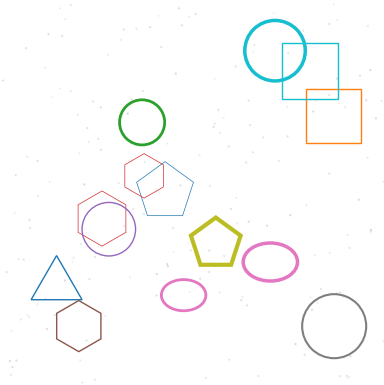[{"shape": "triangle", "thickness": 1, "radius": 0.38, "center": [0.147, 0.26]}, {"shape": "pentagon", "thickness": 0.5, "radius": 0.39, "center": [0.429, 0.503]}, {"shape": "square", "thickness": 1, "radius": 0.35, "center": [0.866, 0.698]}, {"shape": "circle", "thickness": 2, "radius": 0.29, "center": [0.369, 0.682]}, {"shape": "hexagon", "thickness": 0.5, "radius": 0.29, "center": [0.374, 0.543]}, {"shape": "hexagon", "thickness": 0.5, "radius": 0.36, "center": [0.265, 0.432]}, {"shape": "circle", "thickness": 1, "radius": 0.35, "center": [0.283, 0.405]}, {"shape": "hexagon", "thickness": 1, "radius": 0.33, "center": [0.205, 0.153]}, {"shape": "oval", "thickness": 2, "radius": 0.29, "center": [0.477, 0.233]}, {"shape": "oval", "thickness": 2.5, "radius": 0.35, "center": [0.702, 0.319]}, {"shape": "circle", "thickness": 1.5, "radius": 0.42, "center": [0.868, 0.153]}, {"shape": "pentagon", "thickness": 3, "radius": 0.34, "center": [0.56, 0.367]}, {"shape": "circle", "thickness": 2.5, "radius": 0.39, "center": [0.714, 0.868]}, {"shape": "square", "thickness": 1, "radius": 0.36, "center": [0.805, 0.815]}]